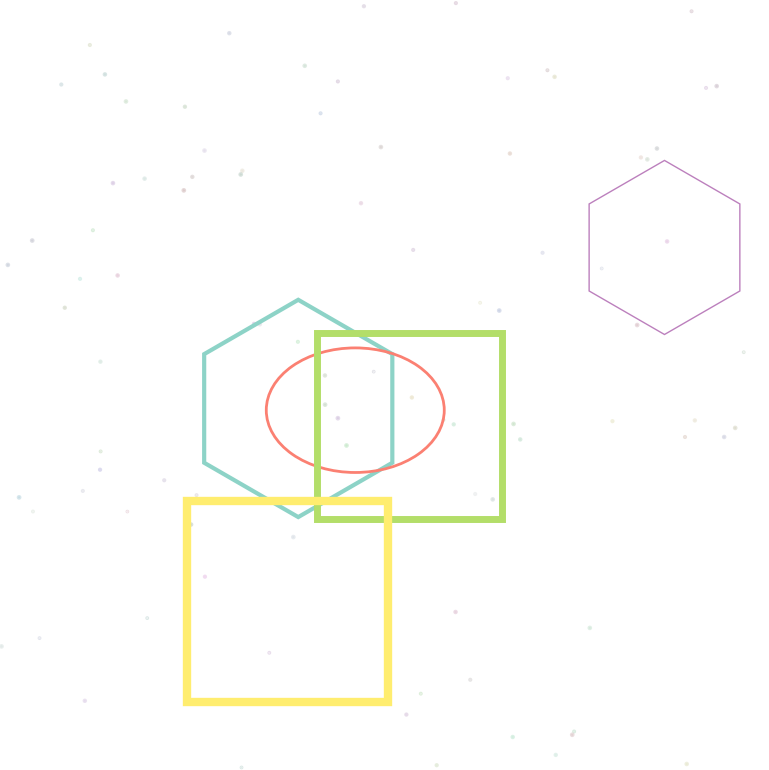[{"shape": "hexagon", "thickness": 1.5, "radius": 0.71, "center": [0.387, 0.47]}, {"shape": "oval", "thickness": 1, "radius": 0.58, "center": [0.461, 0.467]}, {"shape": "square", "thickness": 2.5, "radius": 0.6, "center": [0.532, 0.447]}, {"shape": "hexagon", "thickness": 0.5, "radius": 0.57, "center": [0.863, 0.679]}, {"shape": "square", "thickness": 3, "radius": 0.65, "center": [0.373, 0.219]}]